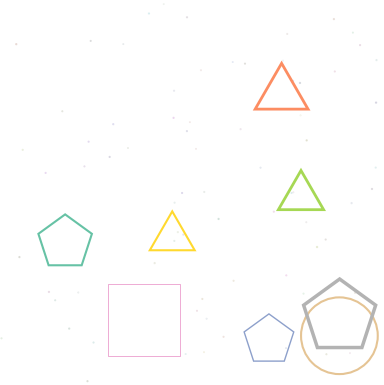[{"shape": "pentagon", "thickness": 1.5, "radius": 0.37, "center": [0.169, 0.37]}, {"shape": "triangle", "thickness": 2, "radius": 0.4, "center": [0.731, 0.756]}, {"shape": "pentagon", "thickness": 1, "radius": 0.34, "center": [0.699, 0.117]}, {"shape": "square", "thickness": 0.5, "radius": 0.47, "center": [0.373, 0.168]}, {"shape": "triangle", "thickness": 2, "radius": 0.34, "center": [0.782, 0.489]}, {"shape": "triangle", "thickness": 1.5, "radius": 0.34, "center": [0.447, 0.384]}, {"shape": "circle", "thickness": 1.5, "radius": 0.5, "center": [0.882, 0.128]}, {"shape": "pentagon", "thickness": 2.5, "radius": 0.49, "center": [0.882, 0.177]}]